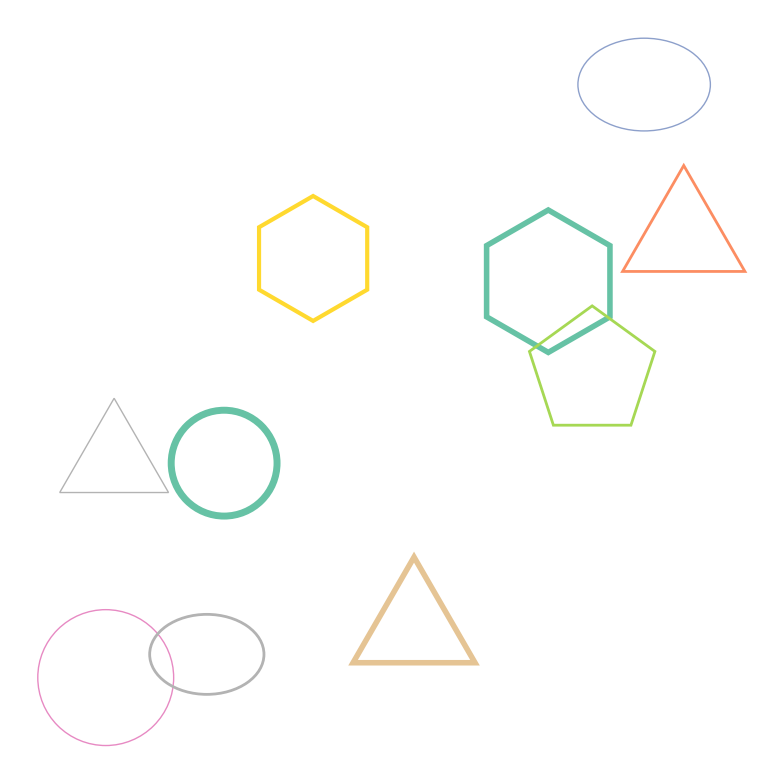[{"shape": "hexagon", "thickness": 2, "radius": 0.46, "center": [0.712, 0.635]}, {"shape": "circle", "thickness": 2.5, "radius": 0.34, "center": [0.291, 0.398]}, {"shape": "triangle", "thickness": 1, "radius": 0.46, "center": [0.888, 0.693]}, {"shape": "oval", "thickness": 0.5, "radius": 0.43, "center": [0.837, 0.89]}, {"shape": "circle", "thickness": 0.5, "radius": 0.44, "center": [0.137, 0.12]}, {"shape": "pentagon", "thickness": 1, "radius": 0.43, "center": [0.769, 0.517]}, {"shape": "hexagon", "thickness": 1.5, "radius": 0.41, "center": [0.407, 0.664]}, {"shape": "triangle", "thickness": 2, "radius": 0.46, "center": [0.538, 0.185]}, {"shape": "oval", "thickness": 1, "radius": 0.37, "center": [0.269, 0.15]}, {"shape": "triangle", "thickness": 0.5, "radius": 0.41, "center": [0.148, 0.401]}]